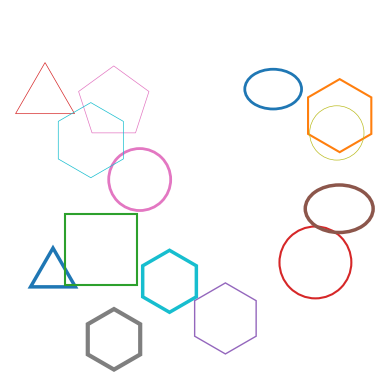[{"shape": "triangle", "thickness": 2.5, "radius": 0.34, "center": [0.138, 0.288]}, {"shape": "oval", "thickness": 2, "radius": 0.37, "center": [0.71, 0.769]}, {"shape": "hexagon", "thickness": 1.5, "radius": 0.47, "center": [0.882, 0.7]}, {"shape": "square", "thickness": 1.5, "radius": 0.46, "center": [0.263, 0.352]}, {"shape": "triangle", "thickness": 0.5, "radius": 0.44, "center": [0.117, 0.749]}, {"shape": "circle", "thickness": 1.5, "radius": 0.47, "center": [0.819, 0.318]}, {"shape": "hexagon", "thickness": 1, "radius": 0.46, "center": [0.585, 0.173]}, {"shape": "oval", "thickness": 2.5, "radius": 0.44, "center": [0.881, 0.458]}, {"shape": "pentagon", "thickness": 0.5, "radius": 0.48, "center": [0.295, 0.733]}, {"shape": "circle", "thickness": 2, "radius": 0.4, "center": [0.363, 0.534]}, {"shape": "hexagon", "thickness": 3, "radius": 0.39, "center": [0.296, 0.119]}, {"shape": "circle", "thickness": 0.5, "radius": 0.35, "center": [0.875, 0.655]}, {"shape": "hexagon", "thickness": 2.5, "radius": 0.4, "center": [0.44, 0.269]}, {"shape": "hexagon", "thickness": 0.5, "radius": 0.49, "center": [0.236, 0.636]}]